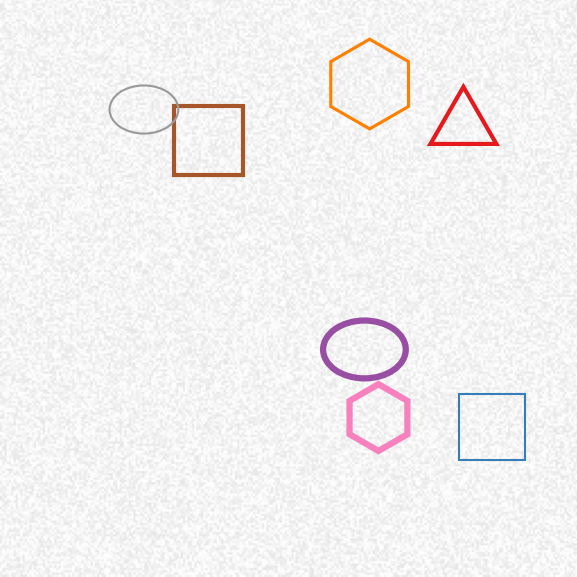[{"shape": "triangle", "thickness": 2, "radius": 0.33, "center": [0.802, 0.783]}, {"shape": "square", "thickness": 1, "radius": 0.29, "center": [0.852, 0.26]}, {"shape": "oval", "thickness": 3, "radius": 0.36, "center": [0.631, 0.394]}, {"shape": "hexagon", "thickness": 1.5, "radius": 0.39, "center": [0.64, 0.854]}, {"shape": "square", "thickness": 2, "radius": 0.3, "center": [0.361, 0.756]}, {"shape": "hexagon", "thickness": 3, "radius": 0.29, "center": [0.655, 0.276]}, {"shape": "oval", "thickness": 1, "radius": 0.3, "center": [0.249, 0.809]}]